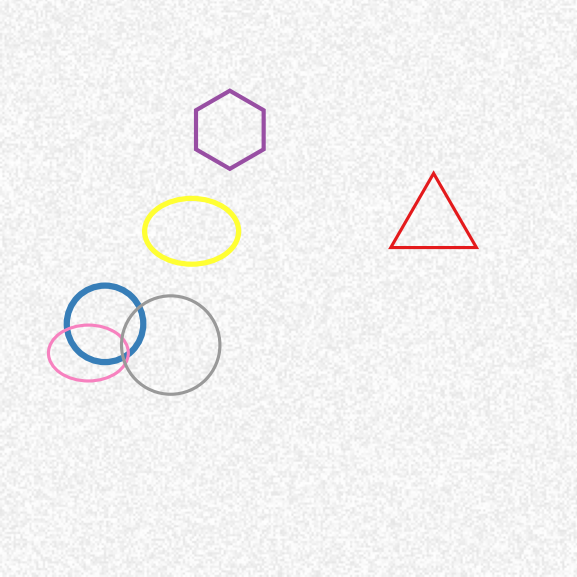[{"shape": "triangle", "thickness": 1.5, "radius": 0.43, "center": [0.751, 0.613]}, {"shape": "circle", "thickness": 3, "radius": 0.33, "center": [0.182, 0.438]}, {"shape": "hexagon", "thickness": 2, "radius": 0.34, "center": [0.398, 0.774]}, {"shape": "oval", "thickness": 2.5, "radius": 0.41, "center": [0.332, 0.599]}, {"shape": "oval", "thickness": 1.5, "radius": 0.35, "center": [0.153, 0.388]}, {"shape": "circle", "thickness": 1.5, "radius": 0.43, "center": [0.296, 0.402]}]